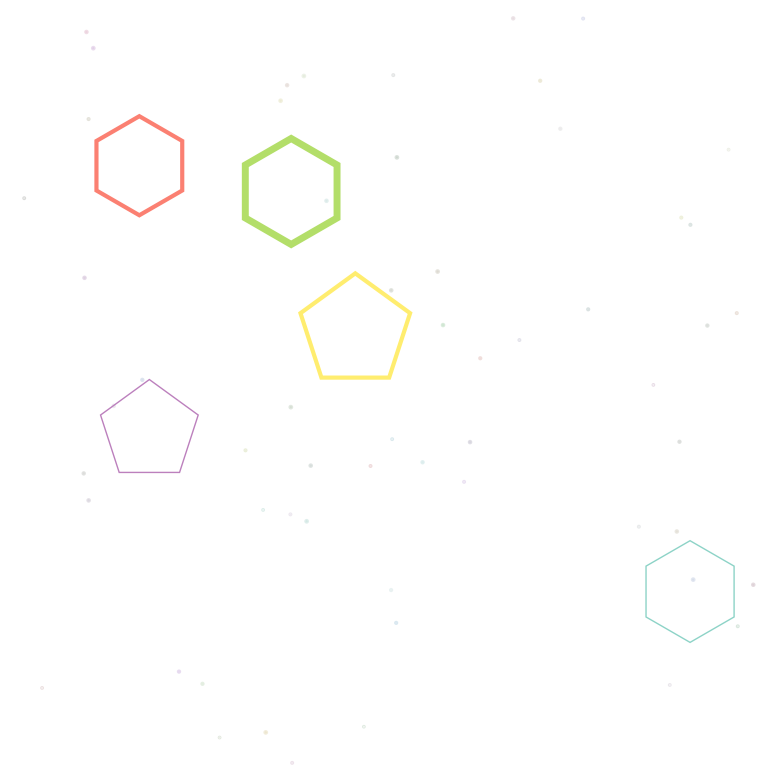[{"shape": "hexagon", "thickness": 0.5, "radius": 0.33, "center": [0.896, 0.232]}, {"shape": "hexagon", "thickness": 1.5, "radius": 0.32, "center": [0.181, 0.785]}, {"shape": "hexagon", "thickness": 2.5, "radius": 0.34, "center": [0.378, 0.751]}, {"shape": "pentagon", "thickness": 0.5, "radius": 0.33, "center": [0.194, 0.44]}, {"shape": "pentagon", "thickness": 1.5, "radius": 0.37, "center": [0.461, 0.57]}]